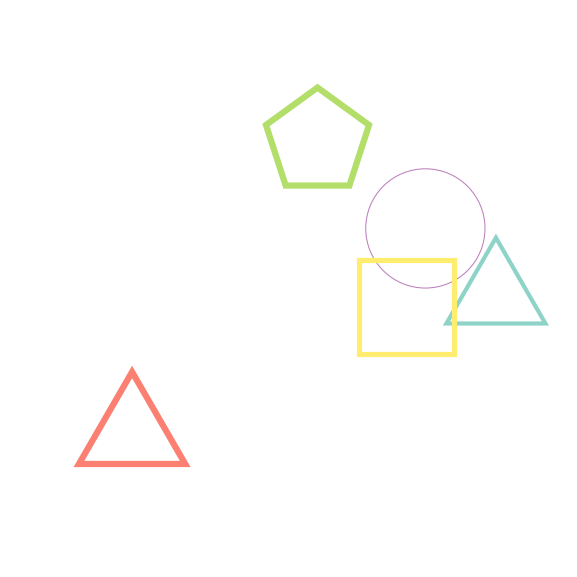[{"shape": "triangle", "thickness": 2, "radius": 0.5, "center": [0.859, 0.488]}, {"shape": "triangle", "thickness": 3, "radius": 0.53, "center": [0.229, 0.249]}, {"shape": "pentagon", "thickness": 3, "radius": 0.47, "center": [0.55, 0.754]}, {"shape": "circle", "thickness": 0.5, "radius": 0.52, "center": [0.737, 0.604]}, {"shape": "square", "thickness": 2.5, "radius": 0.41, "center": [0.704, 0.467]}]